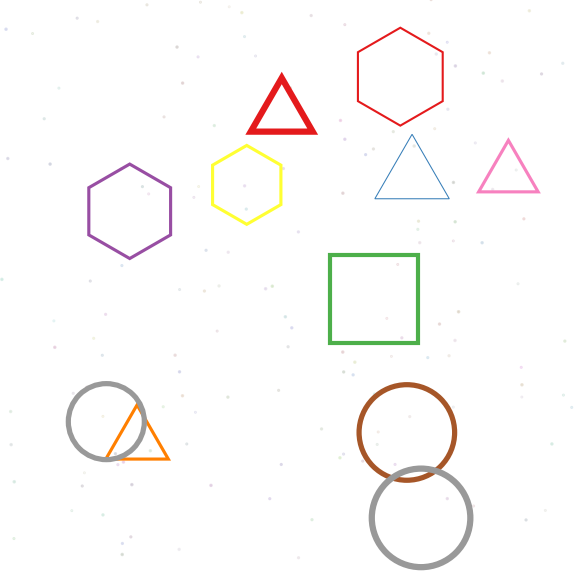[{"shape": "hexagon", "thickness": 1, "radius": 0.42, "center": [0.693, 0.866]}, {"shape": "triangle", "thickness": 3, "radius": 0.31, "center": [0.488, 0.802]}, {"shape": "triangle", "thickness": 0.5, "radius": 0.37, "center": [0.714, 0.692]}, {"shape": "square", "thickness": 2, "radius": 0.38, "center": [0.648, 0.481]}, {"shape": "hexagon", "thickness": 1.5, "radius": 0.41, "center": [0.225, 0.633]}, {"shape": "triangle", "thickness": 1.5, "radius": 0.31, "center": [0.237, 0.235]}, {"shape": "hexagon", "thickness": 1.5, "radius": 0.34, "center": [0.427, 0.679]}, {"shape": "circle", "thickness": 2.5, "radius": 0.41, "center": [0.705, 0.25]}, {"shape": "triangle", "thickness": 1.5, "radius": 0.3, "center": [0.88, 0.697]}, {"shape": "circle", "thickness": 2.5, "radius": 0.33, "center": [0.184, 0.269]}, {"shape": "circle", "thickness": 3, "radius": 0.43, "center": [0.729, 0.102]}]